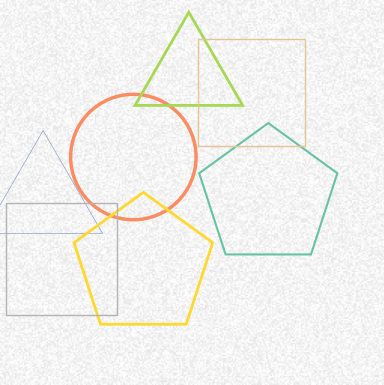[{"shape": "pentagon", "thickness": 1.5, "radius": 0.94, "center": [0.697, 0.492]}, {"shape": "circle", "thickness": 2.5, "radius": 0.81, "center": [0.346, 0.592]}, {"shape": "triangle", "thickness": 0.5, "radius": 0.89, "center": [0.112, 0.483]}, {"shape": "triangle", "thickness": 2, "radius": 0.81, "center": [0.49, 0.807]}, {"shape": "pentagon", "thickness": 2, "radius": 0.95, "center": [0.372, 0.311]}, {"shape": "square", "thickness": 1, "radius": 0.7, "center": [0.653, 0.76]}, {"shape": "square", "thickness": 1, "radius": 0.73, "center": [0.159, 0.327]}]